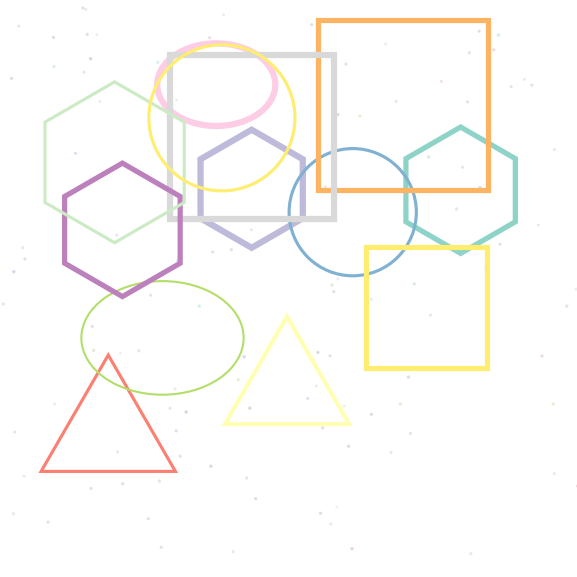[{"shape": "hexagon", "thickness": 2.5, "radius": 0.55, "center": [0.798, 0.67]}, {"shape": "triangle", "thickness": 2, "radius": 0.62, "center": [0.497, 0.327]}, {"shape": "hexagon", "thickness": 3, "radius": 0.51, "center": [0.436, 0.672]}, {"shape": "triangle", "thickness": 1.5, "radius": 0.67, "center": [0.187, 0.25]}, {"shape": "circle", "thickness": 1.5, "radius": 0.55, "center": [0.611, 0.632]}, {"shape": "square", "thickness": 2.5, "radius": 0.74, "center": [0.698, 0.817]}, {"shape": "oval", "thickness": 1, "radius": 0.7, "center": [0.281, 0.414]}, {"shape": "oval", "thickness": 3, "radius": 0.51, "center": [0.374, 0.853]}, {"shape": "square", "thickness": 3, "radius": 0.71, "center": [0.436, 0.762]}, {"shape": "hexagon", "thickness": 2.5, "radius": 0.58, "center": [0.212, 0.601]}, {"shape": "hexagon", "thickness": 1.5, "radius": 0.7, "center": [0.198, 0.718]}, {"shape": "circle", "thickness": 1.5, "radius": 0.63, "center": [0.384, 0.795]}, {"shape": "square", "thickness": 2.5, "radius": 0.52, "center": [0.738, 0.466]}]